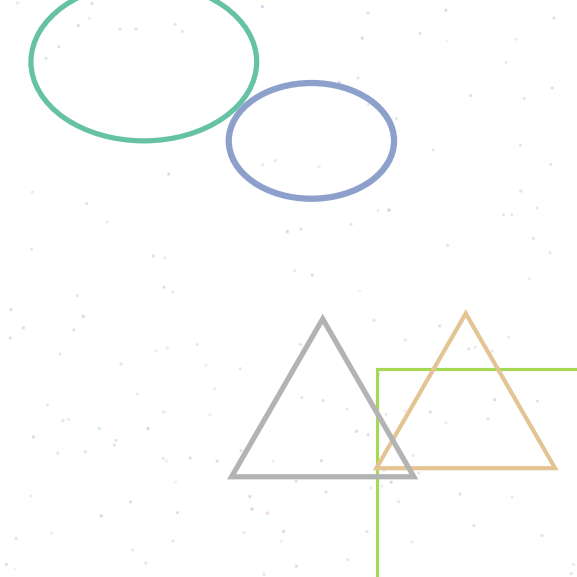[{"shape": "oval", "thickness": 2.5, "radius": 0.98, "center": [0.249, 0.892]}, {"shape": "oval", "thickness": 3, "radius": 0.72, "center": [0.539, 0.755]}, {"shape": "square", "thickness": 1.5, "radius": 0.99, "center": [0.85, 0.162]}, {"shape": "triangle", "thickness": 2, "radius": 0.89, "center": [0.806, 0.278]}, {"shape": "triangle", "thickness": 2.5, "radius": 0.91, "center": [0.559, 0.265]}]